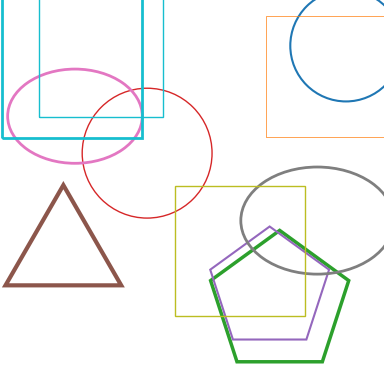[{"shape": "circle", "thickness": 1.5, "radius": 0.72, "center": [0.899, 0.881]}, {"shape": "square", "thickness": 0.5, "radius": 0.79, "center": [0.847, 0.801]}, {"shape": "pentagon", "thickness": 2.5, "radius": 0.94, "center": [0.726, 0.213]}, {"shape": "circle", "thickness": 1, "radius": 0.84, "center": [0.382, 0.602]}, {"shape": "pentagon", "thickness": 1.5, "radius": 0.81, "center": [0.7, 0.249]}, {"shape": "triangle", "thickness": 3, "radius": 0.87, "center": [0.165, 0.346]}, {"shape": "oval", "thickness": 2, "radius": 0.87, "center": [0.195, 0.698]}, {"shape": "oval", "thickness": 2, "radius": 0.99, "center": [0.824, 0.427]}, {"shape": "square", "thickness": 1, "radius": 0.85, "center": [0.624, 0.348]}, {"shape": "square", "thickness": 1, "radius": 0.81, "center": [0.263, 0.857]}, {"shape": "square", "thickness": 2, "radius": 0.91, "center": [0.188, 0.824]}]